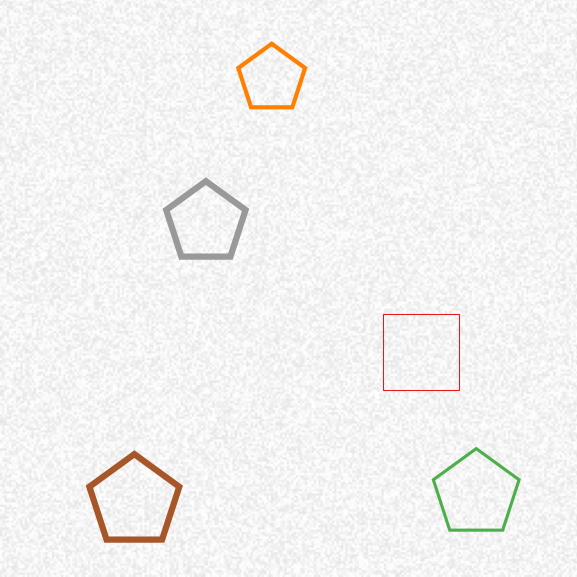[{"shape": "square", "thickness": 0.5, "radius": 0.33, "center": [0.728, 0.39]}, {"shape": "pentagon", "thickness": 1.5, "radius": 0.39, "center": [0.825, 0.144]}, {"shape": "pentagon", "thickness": 2, "radius": 0.3, "center": [0.47, 0.863]}, {"shape": "pentagon", "thickness": 3, "radius": 0.41, "center": [0.233, 0.131]}, {"shape": "pentagon", "thickness": 3, "radius": 0.36, "center": [0.357, 0.613]}]